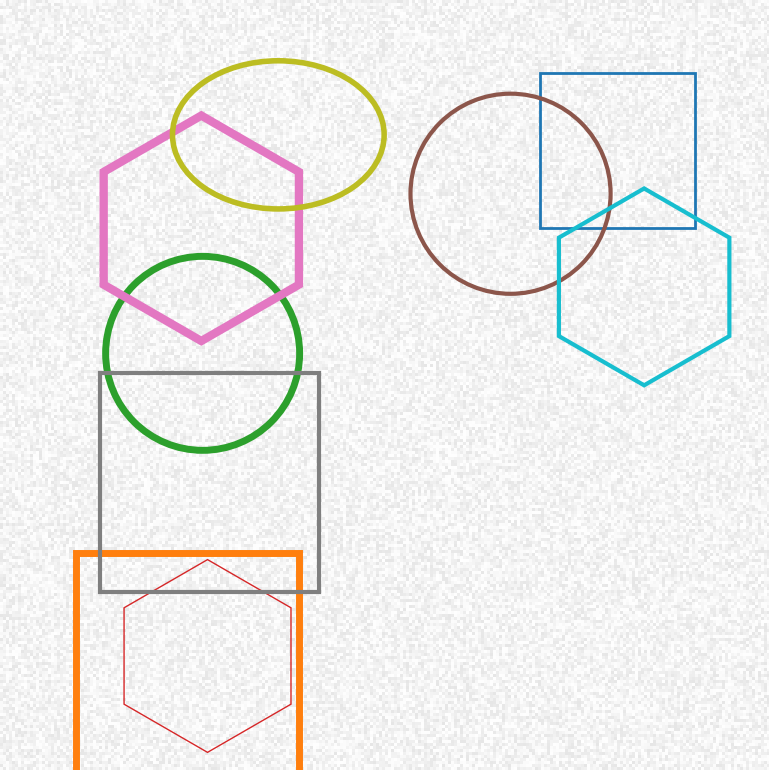[{"shape": "square", "thickness": 1, "radius": 0.5, "center": [0.802, 0.805]}, {"shape": "square", "thickness": 2.5, "radius": 0.73, "center": [0.244, 0.137]}, {"shape": "circle", "thickness": 2.5, "radius": 0.63, "center": [0.263, 0.541]}, {"shape": "hexagon", "thickness": 0.5, "radius": 0.63, "center": [0.27, 0.148]}, {"shape": "circle", "thickness": 1.5, "radius": 0.65, "center": [0.663, 0.748]}, {"shape": "hexagon", "thickness": 3, "radius": 0.73, "center": [0.261, 0.704]}, {"shape": "square", "thickness": 1.5, "radius": 0.71, "center": [0.273, 0.374]}, {"shape": "oval", "thickness": 2, "radius": 0.69, "center": [0.361, 0.825]}, {"shape": "hexagon", "thickness": 1.5, "radius": 0.64, "center": [0.837, 0.627]}]